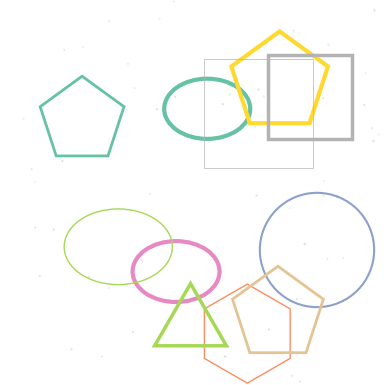[{"shape": "oval", "thickness": 3, "radius": 0.56, "center": [0.538, 0.717]}, {"shape": "pentagon", "thickness": 2, "radius": 0.57, "center": [0.213, 0.688]}, {"shape": "hexagon", "thickness": 1, "radius": 0.64, "center": [0.642, 0.133]}, {"shape": "circle", "thickness": 1.5, "radius": 0.74, "center": [0.823, 0.351]}, {"shape": "oval", "thickness": 3, "radius": 0.56, "center": [0.457, 0.295]}, {"shape": "triangle", "thickness": 2.5, "radius": 0.54, "center": [0.495, 0.156]}, {"shape": "oval", "thickness": 1, "radius": 0.7, "center": [0.307, 0.359]}, {"shape": "pentagon", "thickness": 3, "radius": 0.66, "center": [0.726, 0.787]}, {"shape": "pentagon", "thickness": 2, "radius": 0.62, "center": [0.722, 0.184]}, {"shape": "square", "thickness": 2.5, "radius": 0.55, "center": [0.804, 0.748]}, {"shape": "square", "thickness": 0.5, "radius": 0.71, "center": [0.671, 0.705]}]